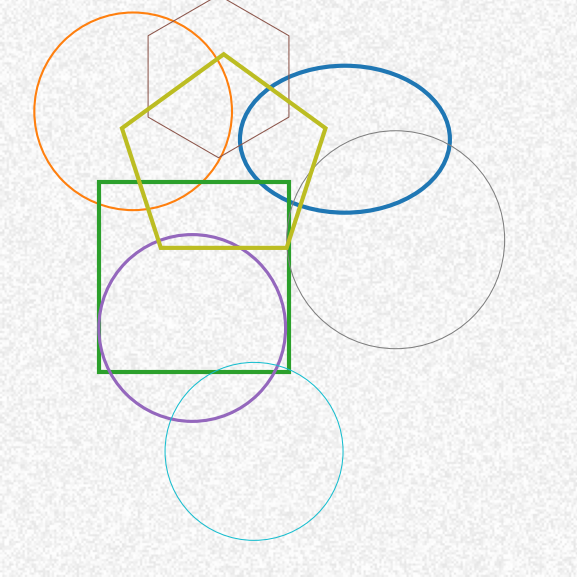[{"shape": "oval", "thickness": 2, "radius": 0.91, "center": [0.597, 0.758]}, {"shape": "circle", "thickness": 1, "radius": 0.86, "center": [0.231, 0.806]}, {"shape": "square", "thickness": 2, "radius": 0.82, "center": [0.336, 0.519]}, {"shape": "circle", "thickness": 1.5, "radius": 0.81, "center": [0.333, 0.431]}, {"shape": "hexagon", "thickness": 0.5, "radius": 0.7, "center": [0.378, 0.867]}, {"shape": "circle", "thickness": 0.5, "radius": 0.94, "center": [0.685, 0.584]}, {"shape": "pentagon", "thickness": 2, "radius": 0.93, "center": [0.387, 0.72]}, {"shape": "circle", "thickness": 0.5, "radius": 0.77, "center": [0.44, 0.218]}]